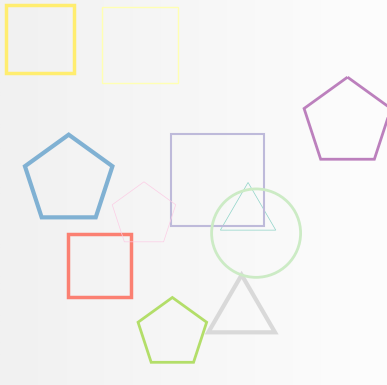[{"shape": "triangle", "thickness": 0.5, "radius": 0.41, "center": [0.64, 0.444]}, {"shape": "square", "thickness": 1, "radius": 0.49, "center": [0.362, 0.882]}, {"shape": "square", "thickness": 1.5, "radius": 0.6, "center": [0.562, 0.533]}, {"shape": "square", "thickness": 2.5, "radius": 0.41, "center": [0.257, 0.31]}, {"shape": "pentagon", "thickness": 3, "radius": 0.59, "center": [0.177, 0.532]}, {"shape": "pentagon", "thickness": 2, "radius": 0.47, "center": [0.445, 0.134]}, {"shape": "pentagon", "thickness": 0.5, "radius": 0.43, "center": [0.372, 0.442]}, {"shape": "triangle", "thickness": 3, "radius": 0.5, "center": [0.624, 0.187]}, {"shape": "pentagon", "thickness": 2, "radius": 0.59, "center": [0.897, 0.682]}, {"shape": "circle", "thickness": 2, "radius": 0.57, "center": [0.661, 0.394]}, {"shape": "square", "thickness": 2.5, "radius": 0.44, "center": [0.103, 0.899]}]